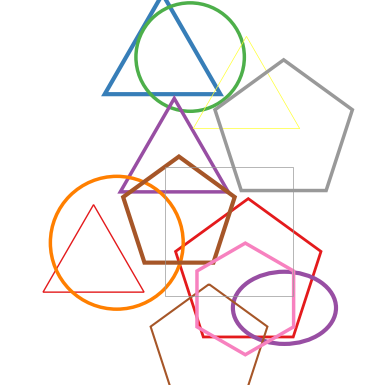[{"shape": "triangle", "thickness": 1, "radius": 0.76, "center": [0.243, 0.317]}, {"shape": "pentagon", "thickness": 2, "radius": 0.99, "center": [0.645, 0.285]}, {"shape": "triangle", "thickness": 3, "radius": 0.87, "center": [0.422, 0.842]}, {"shape": "circle", "thickness": 2.5, "radius": 0.7, "center": [0.494, 0.852]}, {"shape": "oval", "thickness": 3, "radius": 0.67, "center": [0.739, 0.2]}, {"shape": "triangle", "thickness": 2.5, "radius": 0.81, "center": [0.453, 0.583]}, {"shape": "circle", "thickness": 2.5, "radius": 0.86, "center": [0.303, 0.369]}, {"shape": "triangle", "thickness": 0.5, "radius": 0.8, "center": [0.64, 0.746]}, {"shape": "pentagon", "thickness": 3, "radius": 0.76, "center": [0.465, 0.441]}, {"shape": "pentagon", "thickness": 1.5, "radius": 0.8, "center": [0.543, 0.102]}, {"shape": "hexagon", "thickness": 2.5, "radius": 0.72, "center": [0.637, 0.224]}, {"shape": "pentagon", "thickness": 2.5, "radius": 0.94, "center": [0.737, 0.657]}, {"shape": "square", "thickness": 0.5, "radius": 0.83, "center": [0.595, 0.399]}]